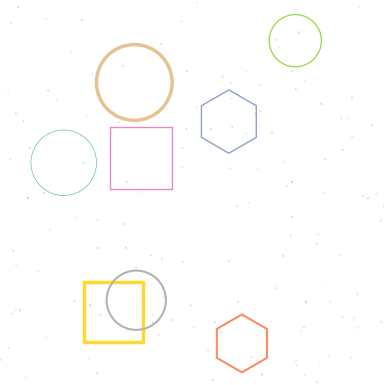[{"shape": "circle", "thickness": 0.5, "radius": 0.43, "center": [0.166, 0.577]}, {"shape": "hexagon", "thickness": 1.5, "radius": 0.38, "center": [0.628, 0.108]}, {"shape": "hexagon", "thickness": 1, "radius": 0.41, "center": [0.594, 0.684]}, {"shape": "square", "thickness": 1, "radius": 0.4, "center": [0.365, 0.591]}, {"shape": "circle", "thickness": 1, "radius": 0.34, "center": [0.767, 0.894]}, {"shape": "square", "thickness": 2.5, "radius": 0.39, "center": [0.295, 0.19]}, {"shape": "circle", "thickness": 2.5, "radius": 0.49, "center": [0.349, 0.786]}, {"shape": "circle", "thickness": 1.5, "radius": 0.39, "center": [0.354, 0.22]}]